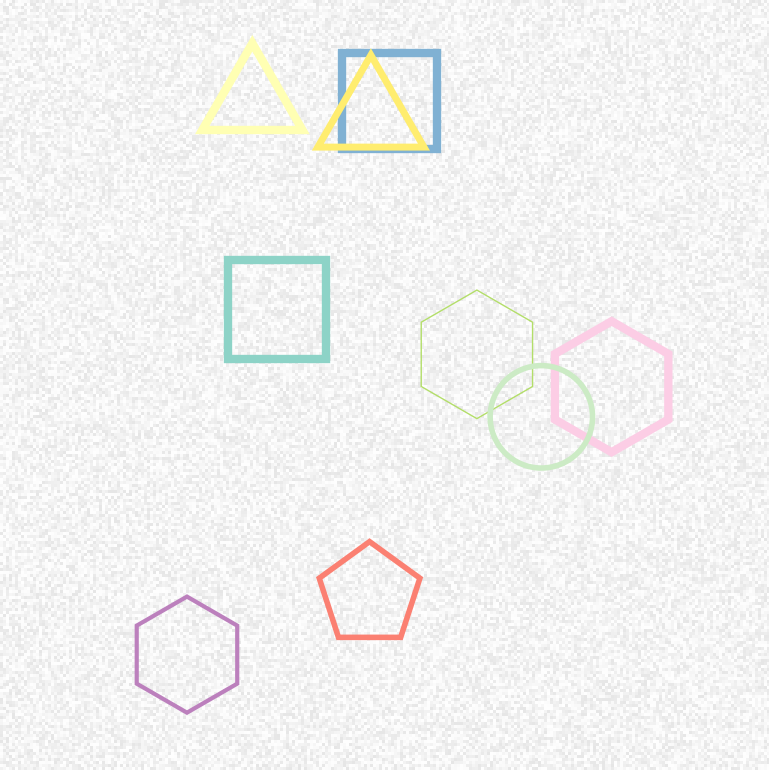[{"shape": "square", "thickness": 3, "radius": 0.32, "center": [0.36, 0.598]}, {"shape": "triangle", "thickness": 3, "radius": 0.38, "center": [0.328, 0.869]}, {"shape": "pentagon", "thickness": 2, "radius": 0.34, "center": [0.48, 0.228]}, {"shape": "square", "thickness": 3, "radius": 0.31, "center": [0.506, 0.869]}, {"shape": "hexagon", "thickness": 0.5, "radius": 0.42, "center": [0.619, 0.54]}, {"shape": "hexagon", "thickness": 3, "radius": 0.43, "center": [0.794, 0.498]}, {"shape": "hexagon", "thickness": 1.5, "radius": 0.38, "center": [0.243, 0.15]}, {"shape": "circle", "thickness": 2, "radius": 0.33, "center": [0.703, 0.459]}, {"shape": "triangle", "thickness": 2.5, "radius": 0.4, "center": [0.482, 0.849]}]